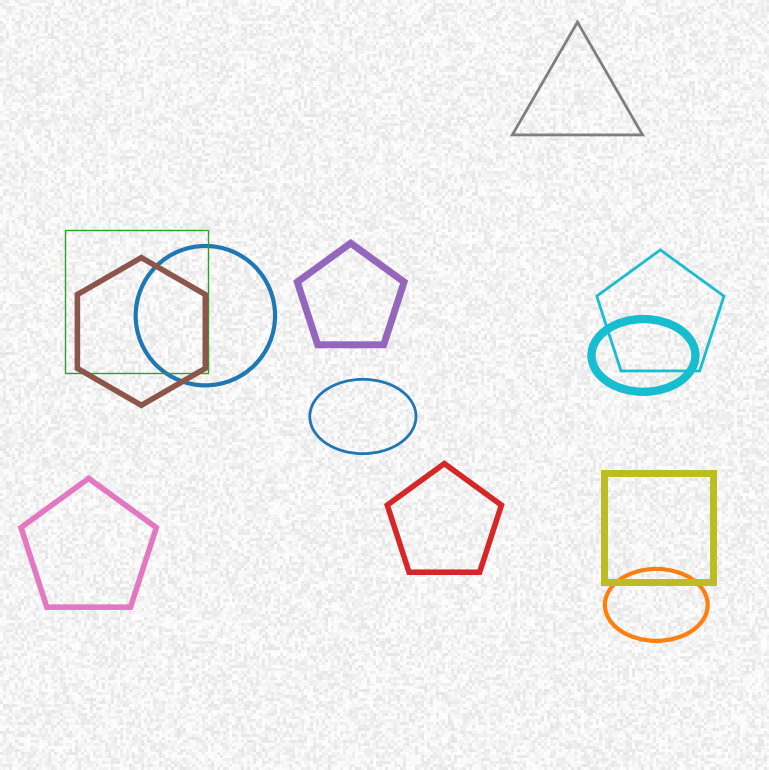[{"shape": "circle", "thickness": 1.5, "radius": 0.45, "center": [0.267, 0.59]}, {"shape": "oval", "thickness": 1, "radius": 0.34, "center": [0.471, 0.459]}, {"shape": "oval", "thickness": 1.5, "radius": 0.33, "center": [0.852, 0.214]}, {"shape": "square", "thickness": 0.5, "radius": 0.46, "center": [0.177, 0.608]}, {"shape": "pentagon", "thickness": 2, "radius": 0.39, "center": [0.577, 0.32]}, {"shape": "pentagon", "thickness": 2.5, "radius": 0.36, "center": [0.455, 0.611]}, {"shape": "hexagon", "thickness": 2, "radius": 0.48, "center": [0.184, 0.57]}, {"shape": "pentagon", "thickness": 2, "radius": 0.46, "center": [0.115, 0.286]}, {"shape": "triangle", "thickness": 1, "radius": 0.49, "center": [0.75, 0.874]}, {"shape": "square", "thickness": 2.5, "radius": 0.35, "center": [0.856, 0.315]}, {"shape": "pentagon", "thickness": 1, "radius": 0.43, "center": [0.858, 0.589]}, {"shape": "oval", "thickness": 3, "radius": 0.34, "center": [0.836, 0.538]}]